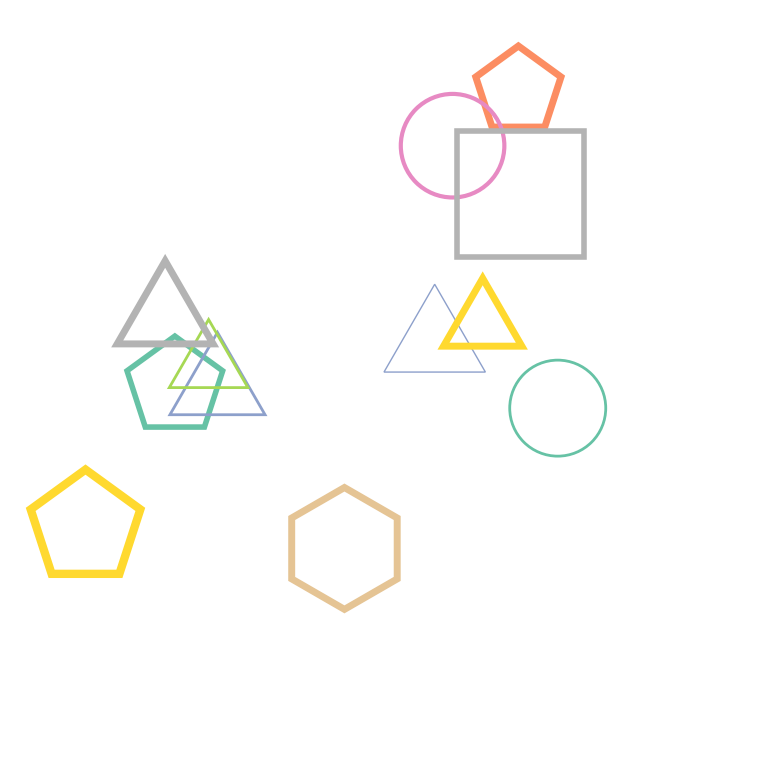[{"shape": "circle", "thickness": 1, "radius": 0.31, "center": [0.724, 0.47]}, {"shape": "pentagon", "thickness": 2, "radius": 0.33, "center": [0.227, 0.498]}, {"shape": "pentagon", "thickness": 2.5, "radius": 0.29, "center": [0.673, 0.882]}, {"shape": "triangle", "thickness": 1, "radius": 0.36, "center": [0.282, 0.497]}, {"shape": "triangle", "thickness": 0.5, "radius": 0.38, "center": [0.565, 0.555]}, {"shape": "circle", "thickness": 1.5, "radius": 0.34, "center": [0.588, 0.811]}, {"shape": "triangle", "thickness": 1, "radius": 0.29, "center": [0.271, 0.526]}, {"shape": "pentagon", "thickness": 3, "radius": 0.37, "center": [0.111, 0.315]}, {"shape": "triangle", "thickness": 2.5, "radius": 0.29, "center": [0.627, 0.58]}, {"shape": "hexagon", "thickness": 2.5, "radius": 0.4, "center": [0.447, 0.288]}, {"shape": "triangle", "thickness": 2.5, "radius": 0.36, "center": [0.214, 0.589]}, {"shape": "square", "thickness": 2, "radius": 0.41, "center": [0.676, 0.748]}]